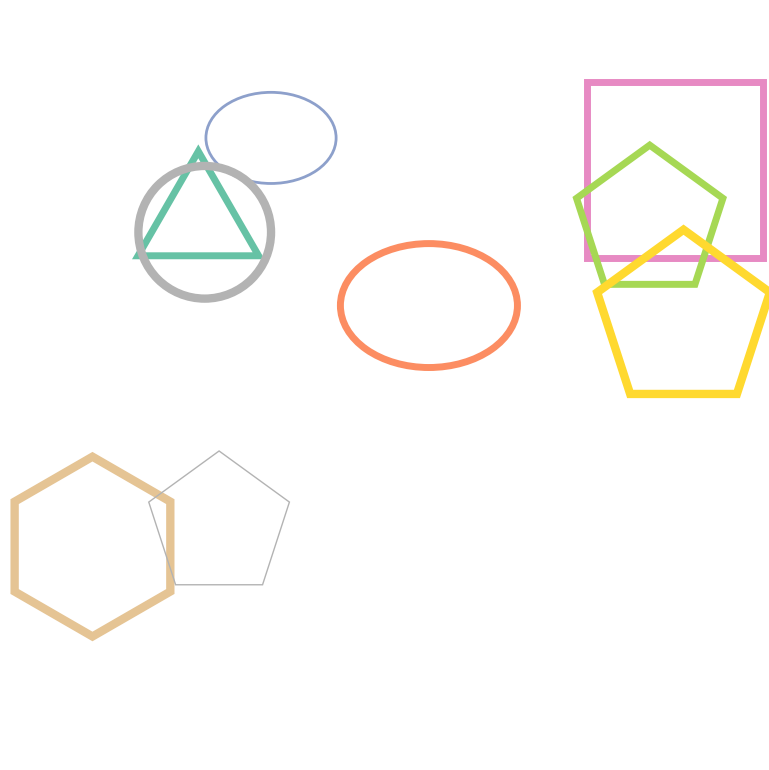[{"shape": "triangle", "thickness": 2.5, "radius": 0.45, "center": [0.258, 0.713]}, {"shape": "oval", "thickness": 2.5, "radius": 0.57, "center": [0.557, 0.603]}, {"shape": "oval", "thickness": 1, "radius": 0.42, "center": [0.352, 0.821]}, {"shape": "square", "thickness": 2.5, "radius": 0.57, "center": [0.876, 0.779]}, {"shape": "pentagon", "thickness": 2.5, "radius": 0.5, "center": [0.844, 0.712]}, {"shape": "pentagon", "thickness": 3, "radius": 0.59, "center": [0.888, 0.584]}, {"shape": "hexagon", "thickness": 3, "radius": 0.58, "center": [0.12, 0.29]}, {"shape": "pentagon", "thickness": 0.5, "radius": 0.48, "center": [0.285, 0.318]}, {"shape": "circle", "thickness": 3, "radius": 0.43, "center": [0.266, 0.698]}]